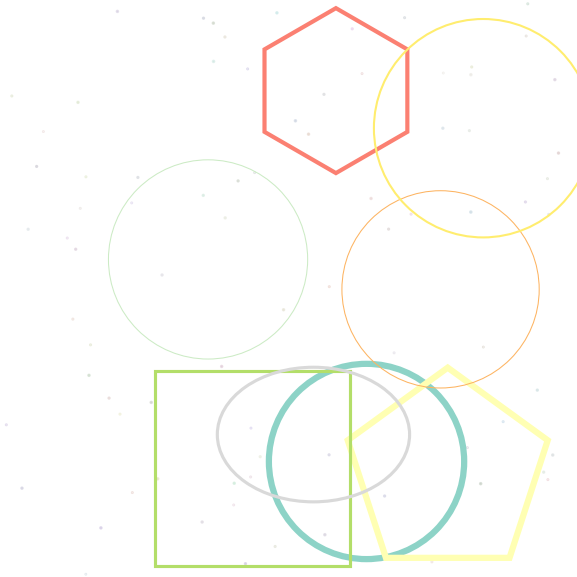[{"shape": "circle", "thickness": 3, "radius": 0.85, "center": [0.635, 0.2]}, {"shape": "pentagon", "thickness": 3, "radius": 0.91, "center": [0.775, 0.18]}, {"shape": "hexagon", "thickness": 2, "radius": 0.71, "center": [0.582, 0.842]}, {"shape": "circle", "thickness": 0.5, "radius": 0.85, "center": [0.763, 0.498]}, {"shape": "square", "thickness": 1.5, "radius": 0.85, "center": [0.438, 0.188]}, {"shape": "oval", "thickness": 1.5, "radius": 0.83, "center": [0.543, 0.247]}, {"shape": "circle", "thickness": 0.5, "radius": 0.86, "center": [0.36, 0.55]}, {"shape": "circle", "thickness": 1, "radius": 0.95, "center": [0.837, 0.777]}]